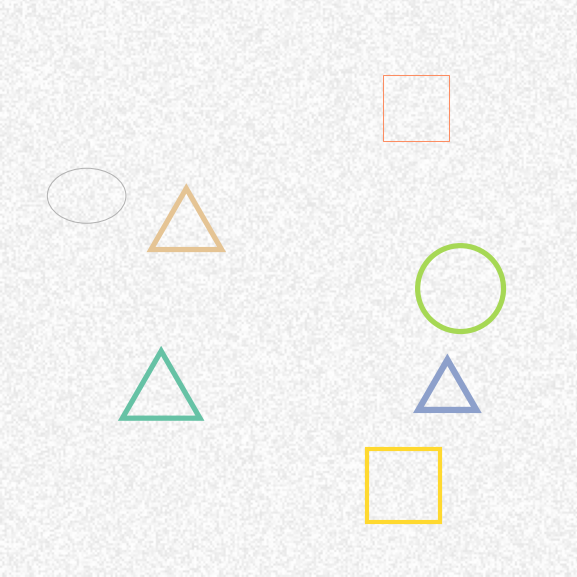[{"shape": "triangle", "thickness": 2.5, "radius": 0.39, "center": [0.279, 0.314]}, {"shape": "square", "thickness": 0.5, "radius": 0.29, "center": [0.72, 0.813]}, {"shape": "triangle", "thickness": 3, "radius": 0.29, "center": [0.775, 0.318]}, {"shape": "circle", "thickness": 2.5, "radius": 0.37, "center": [0.798, 0.499]}, {"shape": "square", "thickness": 2, "radius": 0.31, "center": [0.698, 0.158]}, {"shape": "triangle", "thickness": 2.5, "radius": 0.35, "center": [0.323, 0.602]}, {"shape": "oval", "thickness": 0.5, "radius": 0.34, "center": [0.15, 0.66]}]